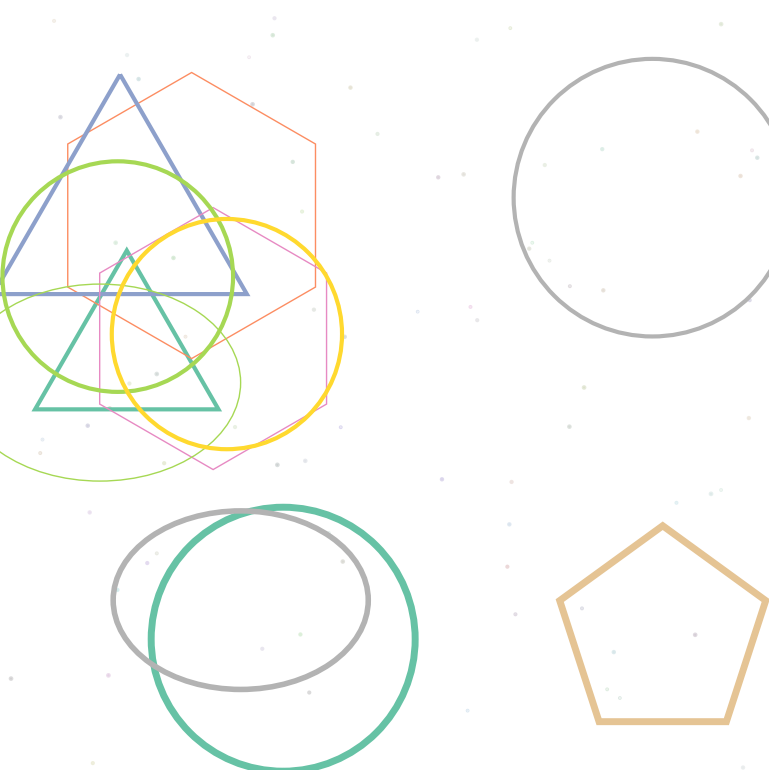[{"shape": "circle", "thickness": 2.5, "radius": 0.86, "center": [0.368, 0.17]}, {"shape": "triangle", "thickness": 1.5, "radius": 0.69, "center": [0.165, 0.537]}, {"shape": "hexagon", "thickness": 0.5, "radius": 0.93, "center": [0.249, 0.72]}, {"shape": "triangle", "thickness": 1.5, "radius": 0.95, "center": [0.156, 0.713]}, {"shape": "hexagon", "thickness": 0.5, "radius": 0.85, "center": [0.277, 0.56]}, {"shape": "circle", "thickness": 1.5, "radius": 0.75, "center": [0.153, 0.641]}, {"shape": "oval", "thickness": 0.5, "radius": 0.91, "center": [0.13, 0.503]}, {"shape": "circle", "thickness": 1.5, "radius": 0.75, "center": [0.295, 0.566]}, {"shape": "pentagon", "thickness": 2.5, "radius": 0.7, "center": [0.861, 0.177]}, {"shape": "circle", "thickness": 1.5, "radius": 0.9, "center": [0.847, 0.743]}, {"shape": "oval", "thickness": 2, "radius": 0.83, "center": [0.313, 0.221]}]